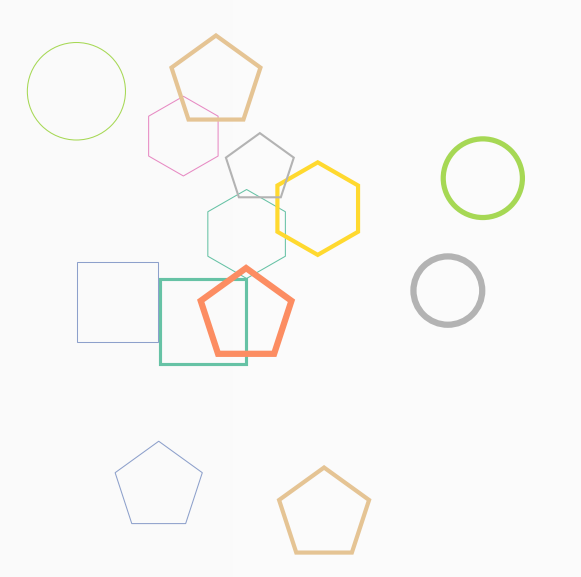[{"shape": "square", "thickness": 1.5, "radius": 0.37, "center": [0.349, 0.443]}, {"shape": "hexagon", "thickness": 0.5, "radius": 0.39, "center": [0.424, 0.594]}, {"shape": "pentagon", "thickness": 3, "radius": 0.41, "center": [0.423, 0.453]}, {"shape": "pentagon", "thickness": 0.5, "radius": 0.39, "center": [0.273, 0.156]}, {"shape": "square", "thickness": 0.5, "radius": 0.35, "center": [0.203, 0.476]}, {"shape": "hexagon", "thickness": 0.5, "radius": 0.34, "center": [0.315, 0.763]}, {"shape": "circle", "thickness": 0.5, "radius": 0.42, "center": [0.131, 0.841]}, {"shape": "circle", "thickness": 2.5, "radius": 0.34, "center": [0.831, 0.691]}, {"shape": "hexagon", "thickness": 2, "radius": 0.4, "center": [0.547, 0.638]}, {"shape": "pentagon", "thickness": 2, "radius": 0.4, "center": [0.372, 0.857]}, {"shape": "pentagon", "thickness": 2, "radius": 0.41, "center": [0.558, 0.108]}, {"shape": "pentagon", "thickness": 1, "radius": 0.31, "center": [0.447, 0.707]}, {"shape": "circle", "thickness": 3, "radius": 0.3, "center": [0.77, 0.496]}]